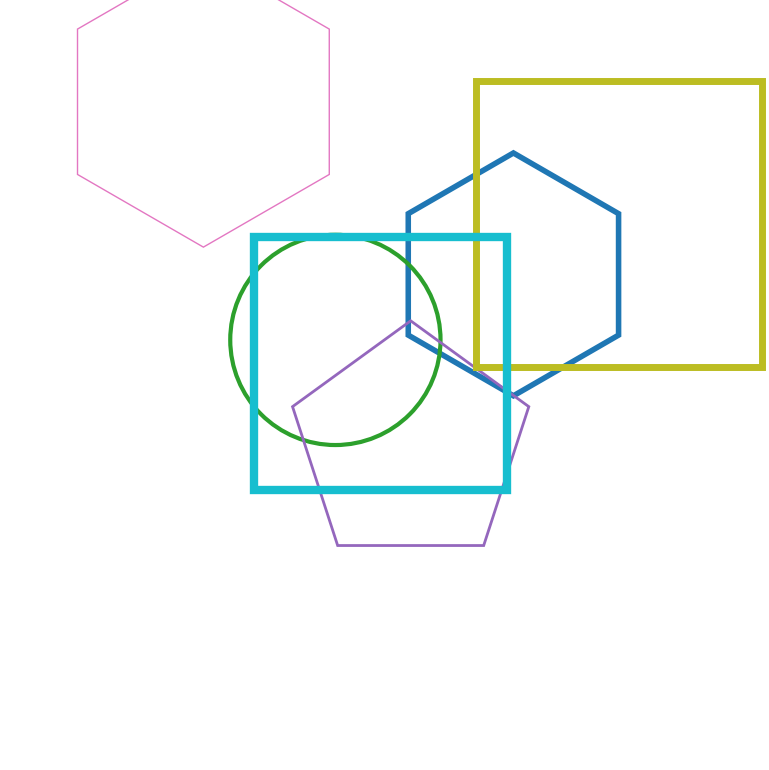[{"shape": "hexagon", "thickness": 2, "radius": 0.79, "center": [0.667, 0.644]}, {"shape": "circle", "thickness": 1.5, "radius": 0.68, "center": [0.436, 0.559]}, {"shape": "pentagon", "thickness": 1, "radius": 0.81, "center": [0.533, 0.422]}, {"shape": "hexagon", "thickness": 0.5, "radius": 0.94, "center": [0.264, 0.868]}, {"shape": "square", "thickness": 2.5, "radius": 0.93, "center": [0.804, 0.709]}, {"shape": "square", "thickness": 3, "radius": 0.82, "center": [0.494, 0.528]}]